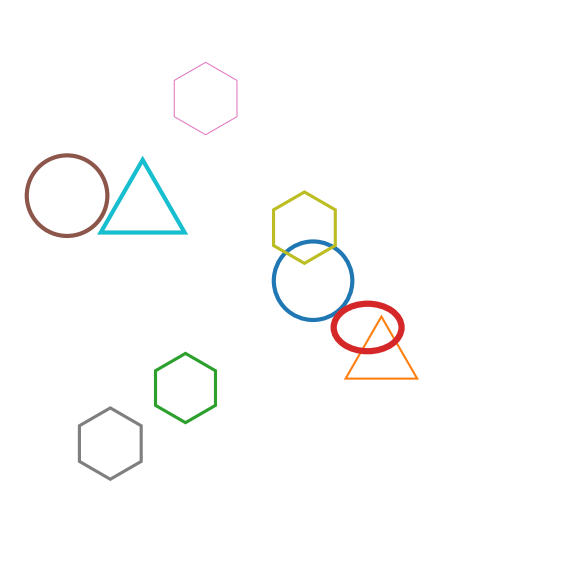[{"shape": "circle", "thickness": 2, "radius": 0.34, "center": [0.542, 0.513]}, {"shape": "triangle", "thickness": 1, "radius": 0.36, "center": [0.66, 0.379]}, {"shape": "hexagon", "thickness": 1.5, "radius": 0.3, "center": [0.321, 0.327]}, {"shape": "oval", "thickness": 3, "radius": 0.29, "center": [0.637, 0.432]}, {"shape": "circle", "thickness": 2, "radius": 0.35, "center": [0.116, 0.66]}, {"shape": "hexagon", "thickness": 0.5, "radius": 0.31, "center": [0.356, 0.828]}, {"shape": "hexagon", "thickness": 1.5, "radius": 0.31, "center": [0.191, 0.231]}, {"shape": "hexagon", "thickness": 1.5, "radius": 0.31, "center": [0.527, 0.605]}, {"shape": "triangle", "thickness": 2, "radius": 0.42, "center": [0.247, 0.638]}]